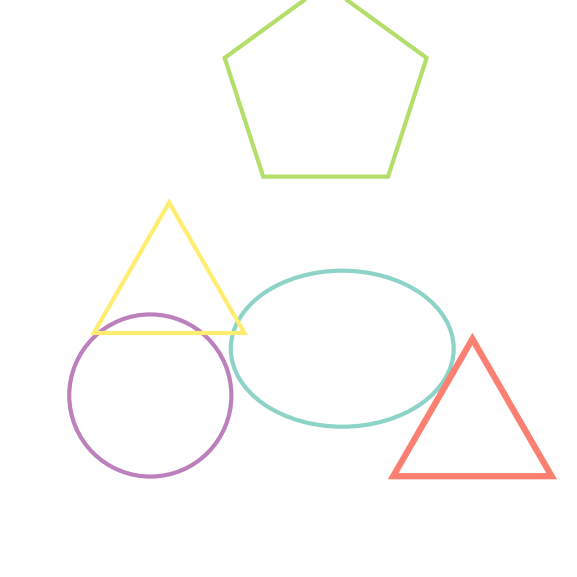[{"shape": "oval", "thickness": 2, "radius": 0.96, "center": [0.593, 0.395]}, {"shape": "triangle", "thickness": 3, "radius": 0.79, "center": [0.818, 0.254]}, {"shape": "pentagon", "thickness": 2, "radius": 0.92, "center": [0.564, 0.842]}, {"shape": "circle", "thickness": 2, "radius": 0.7, "center": [0.26, 0.314]}, {"shape": "triangle", "thickness": 2, "radius": 0.75, "center": [0.293, 0.498]}]